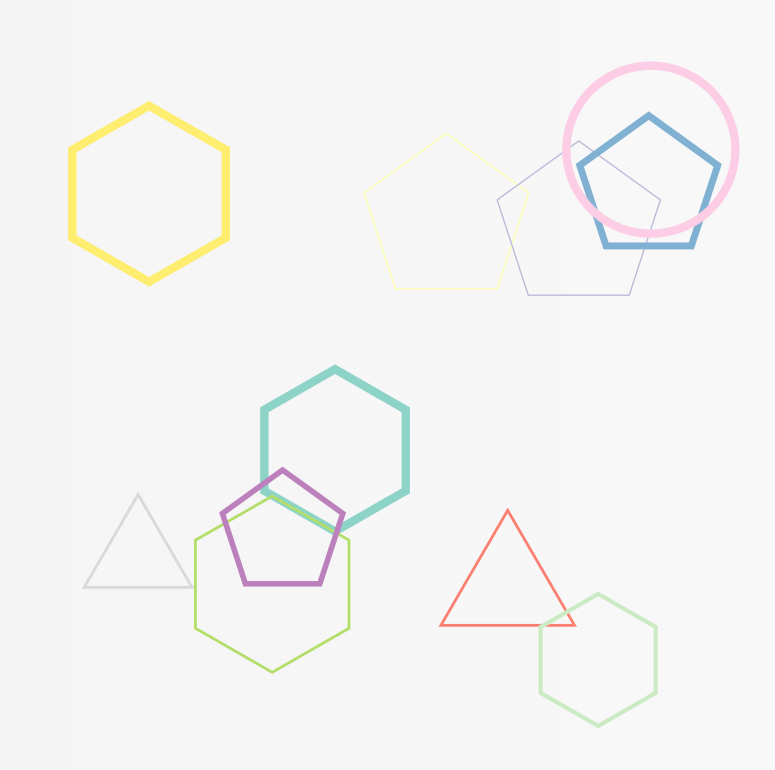[{"shape": "hexagon", "thickness": 3, "radius": 0.53, "center": [0.432, 0.415]}, {"shape": "pentagon", "thickness": 0.5, "radius": 0.56, "center": [0.576, 0.715]}, {"shape": "pentagon", "thickness": 0.5, "radius": 0.55, "center": [0.747, 0.706]}, {"shape": "triangle", "thickness": 1, "radius": 0.5, "center": [0.655, 0.238]}, {"shape": "pentagon", "thickness": 2.5, "radius": 0.47, "center": [0.837, 0.756]}, {"shape": "hexagon", "thickness": 1, "radius": 0.57, "center": [0.351, 0.241]}, {"shape": "circle", "thickness": 3, "radius": 0.55, "center": [0.84, 0.806]}, {"shape": "triangle", "thickness": 1, "radius": 0.4, "center": [0.178, 0.277]}, {"shape": "pentagon", "thickness": 2, "radius": 0.41, "center": [0.365, 0.308]}, {"shape": "hexagon", "thickness": 1.5, "radius": 0.43, "center": [0.772, 0.143]}, {"shape": "hexagon", "thickness": 3, "radius": 0.57, "center": [0.192, 0.748]}]